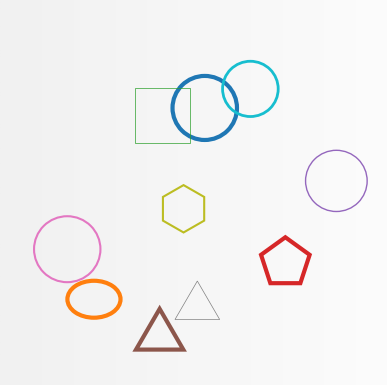[{"shape": "circle", "thickness": 3, "radius": 0.42, "center": [0.528, 0.72]}, {"shape": "oval", "thickness": 3, "radius": 0.34, "center": [0.242, 0.223]}, {"shape": "square", "thickness": 0.5, "radius": 0.36, "center": [0.419, 0.701]}, {"shape": "pentagon", "thickness": 3, "radius": 0.33, "center": [0.736, 0.318]}, {"shape": "circle", "thickness": 1, "radius": 0.4, "center": [0.868, 0.53]}, {"shape": "triangle", "thickness": 3, "radius": 0.35, "center": [0.412, 0.127]}, {"shape": "circle", "thickness": 1.5, "radius": 0.43, "center": [0.174, 0.353]}, {"shape": "triangle", "thickness": 0.5, "radius": 0.33, "center": [0.509, 0.203]}, {"shape": "hexagon", "thickness": 1.5, "radius": 0.31, "center": [0.474, 0.458]}, {"shape": "circle", "thickness": 2, "radius": 0.36, "center": [0.646, 0.769]}]